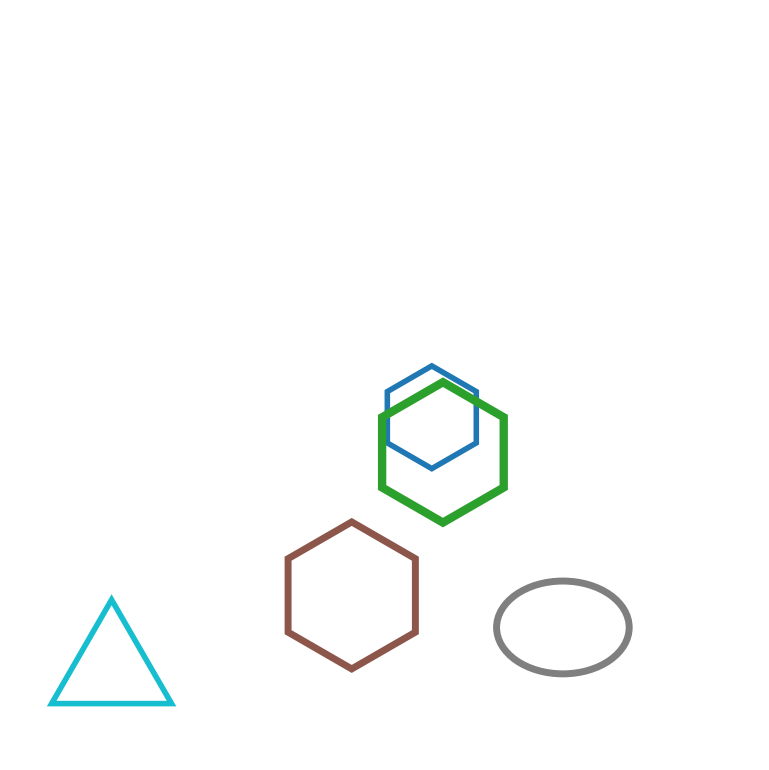[{"shape": "hexagon", "thickness": 2, "radius": 0.33, "center": [0.561, 0.458]}, {"shape": "hexagon", "thickness": 3, "radius": 0.46, "center": [0.575, 0.412]}, {"shape": "hexagon", "thickness": 2.5, "radius": 0.48, "center": [0.457, 0.227]}, {"shape": "oval", "thickness": 2.5, "radius": 0.43, "center": [0.731, 0.185]}, {"shape": "triangle", "thickness": 2, "radius": 0.45, "center": [0.145, 0.131]}]